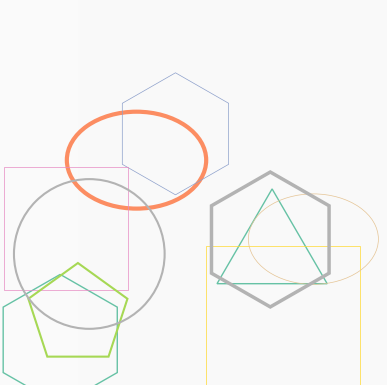[{"shape": "hexagon", "thickness": 1, "radius": 0.85, "center": [0.155, 0.117]}, {"shape": "triangle", "thickness": 1, "radius": 0.82, "center": [0.702, 0.345]}, {"shape": "oval", "thickness": 3, "radius": 0.9, "center": [0.352, 0.584]}, {"shape": "hexagon", "thickness": 0.5, "radius": 0.79, "center": [0.453, 0.652]}, {"shape": "square", "thickness": 0.5, "radius": 0.8, "center": [0.17, 0.406]}, {"shape": "pentagon", "thickness": 1.5, "radius": 0.67, "center": [0.201, 0.182]}, {"shape": "square", "thickness": 0.5, "radius": 1.0, "center": [0.73, 0.16]}, {"shape": "oval", "thickness": 0.5, "radius": 0.84, "center": [0.809, 0.379]}, {"shape": "hexagon", "thickness": 2.5, "radius": 0.88, "center": [0.697, 0.378]}, {"shape": "circle", "thickness": 1.5, "radius": 0.97, "center": [0.23, 0.34]}]